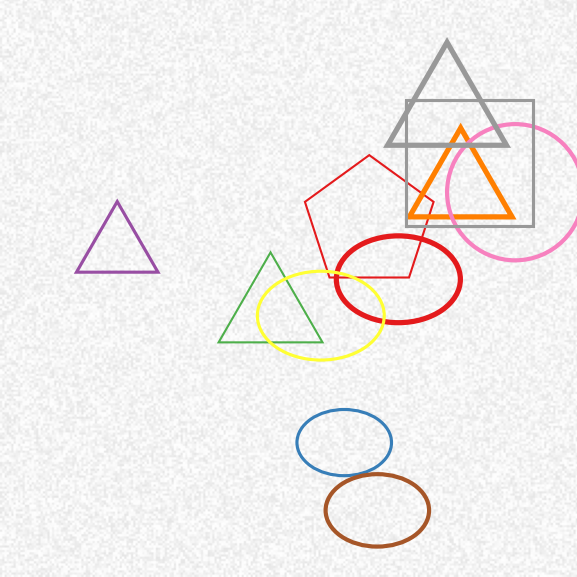[{"shape": "oval", "thickness": 2.5, "radius": 0.54, "center": [0.69, 0.516]}, {"shape": "pentagon", "thickness": 1, "radius": 0.59, "center": [0.639, 0.613]}, {"shape": "oval", "thickness": 1.5, "radius": 0.41, "center": [0.596, 0.233]}, {"shape": "triangle", "thickness": 1, "radius": 0.52, "center": [0.468, 0.458]}, {"shape": "triangle", "thickness": 1.5, "radius": 0.41, "center": [0.203, 0.569]}, {"shape": "triangle", "thickness": 2.5, "radius": 0.51, "center": [0.798, 0.675]}, {"shape": "oval", "thickness": 1.5, "radius": 0.55, "center": [0.556, 0.453]}, {"shape": "oval", "thickness": 2, "radius": 0.45, "center": [0.653, 0.115]}, {"shape": "circle", "thickness": 2, "radius": 0.59, "center": [0.892, 0.666]}, {"shape": "triangle", "thickness": 2.5, "radius": 0.59, "center": [0.774, 0.807]}, {"shape": "square", "thickness": 1.5, "radius": 0.55, "center": [0.813, 0.717]}]